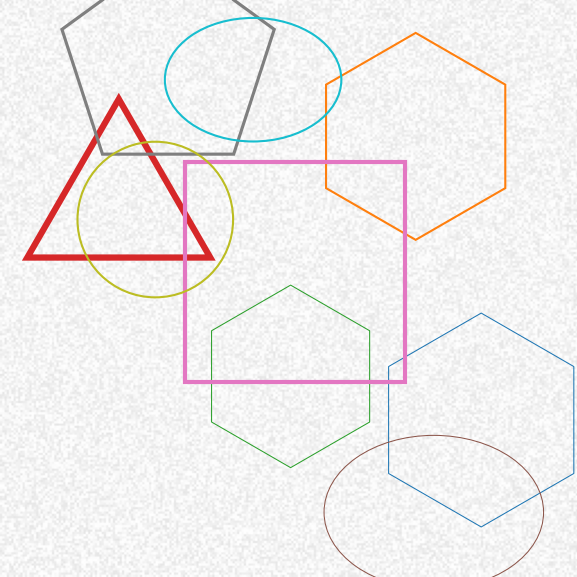[{"shape": "hexagon", "thickness": 0.5, "radius": 0.93, "center": [0.833, 0.272]}, {"shape": "hexagon", "thickness": 1, "radius": 0.9, "center": [0.72, 0.763]}, {"shape": "hexagon", "thickness": 0.5, "radius": 0.79, "center": [0.503, 0.347]}, {"shape": "triangle", "thickness": 3, "radius": 0.91, "center": [0.206, 0.645]}, {"shape": "oval", "thickness": 0.5, "radius": 0.95, "center": [0.751, 0.112]}, {"shape": "square", "thickness": 2, "radius": 0.95, "center": [0.511, 0.529]}, {"shape": "pentagon", "thickness": 1.5, "radius": 0.97, "center": [0.291, 0.889]}, {"shape": "circle", "thickness": 1, "radius": 0.67, "center": [0.269, 0.619]}, {"shape": "oval", "thickness": 1, "radius": 0.76, "center": [0.438, 0.861]}]